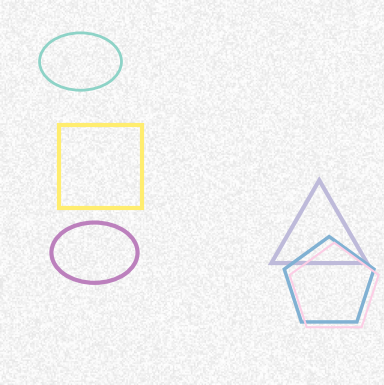[{"shape": "oval", "thickness": 2, "radius": 0.53, "center": [0.209, 0.84]}, {"shape": "triangle", "thickness": 3, "radius": 0.72, "center": [0.829, 0.388]}, {"shape": "pentagon", "thickness": 2.5, "radius": 0.61, "center": [0.855, 0.263]}, {"shape": "pentagon", "thickness": 1.5, "radius": 0.61, "center": [0.868, 0.248]}, {"shape": "oval", "thickness": 3, "radius": 0.56, "center": [0.245, 0.344]}, {"shape": "square", "thickness": 3, "radius": 0.54, "center": [0.261, 0.566]}]